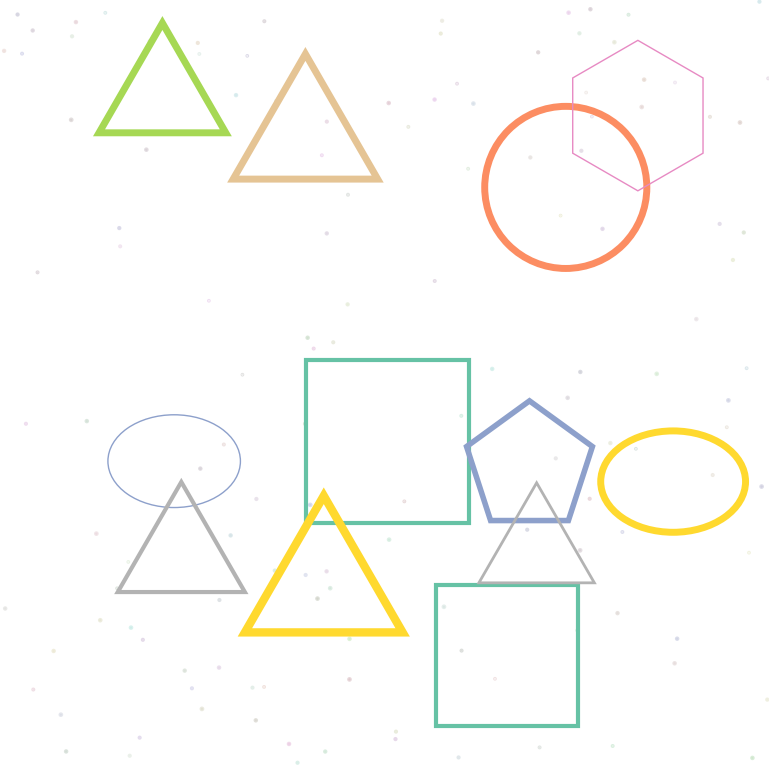[{"shape": "square", "thickness": 1.5, "radius": 0.53, "center": [0.503, 0.427]}, {"shape": "square", "thickness": 1.5, "radius": 0.46, "center": [0.658, 0.148]}, {"shape": "circle", "thickness": 2.5, "radius": 0.53, "center": [0.735, 0.757]}, {"shape": "oval", "thickness": 0.5, "radius": 0.43, "center": [0.226, 0.401]}, {"shape": "pentagon", "thickness": 2, "radius": 0.43, "center": [0.688, 0.393]}, {"shape": "hexagon", "thickness": 0.5, "radius": 0.49, "center": [0.828, 0.85]}, {"shape": "triangle", "thickness": 2.5, "radius": 0.48, "center": [0.211, 0.875]}, {"shape": "oval", "thickness": 2.5, "radius": 0.47, "center": [0.874, 0.375]}, {"shape": "triangle", "thickness": 3, "radius": 0.59, "center": [0.42, 0.238]}, {"shape": "triangle", "thickness": 2.5, "radius": 0.54, "center": [0.397, 0.822]}, {"shape": "triangle", "thickness": 1.5, "radius": 0.48, "center": [0.235, 0.279]}, {"shape": "triangle", "thickness": 1, "radius": 0.43, "center": [0.697, 0.286]}]